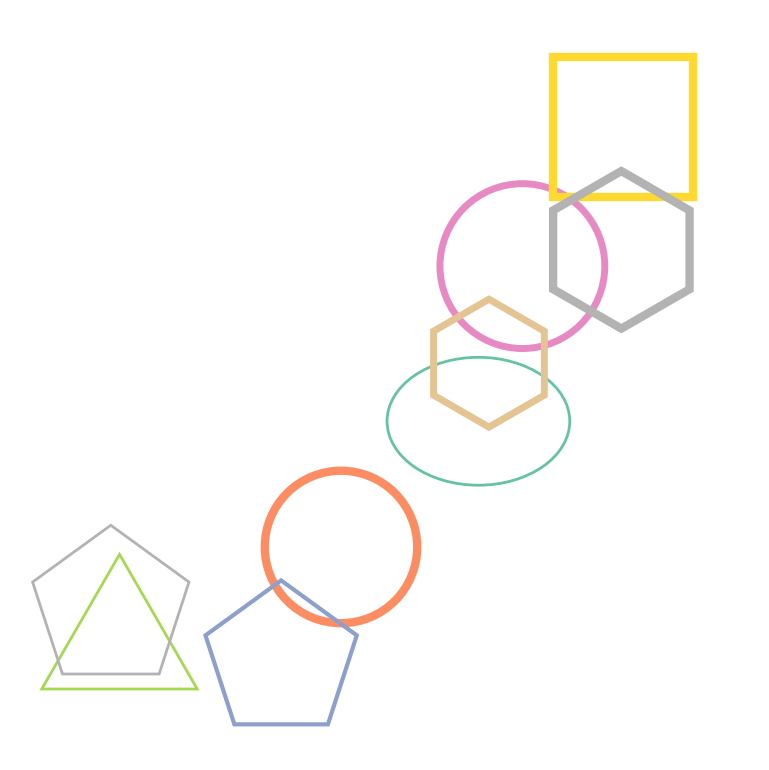[{"shape": "oval", "thickness": 1, "radius": 0.59, "center": [0.621, 0.453]}, {"shape": "circle", "thickness": 3, "radius": 0.49, "center": [0.443, 0.29]}, {"shape": "pentagon", "thickness": 1.5, "radius": 0.52, "center": [0.365, 0.143]}, {"shape": "circle", "thickness": 2.5, "radius": 0.54, "center": [0.678, 0.654]}, {"shape": "triangle", "thickness": 1, "radius": 0.58, "center": [0.155, 0.163]}, {"shape": "square", "thickness": 3, "radius": 0.45, "center": [0.809, 0.835]}, {"shape": "hexagon", "thickness": 2.5, "radius": 0.42, "center": [0.635, 0.528]}, {"shape": "hexagon", "thickness": 3, "radius": 0.51, "center": [0.807, 0.676]}, {"shape": "pentagon", "thickness": 1, "radius": 0.53, "center": [0.144, 0.211]}]